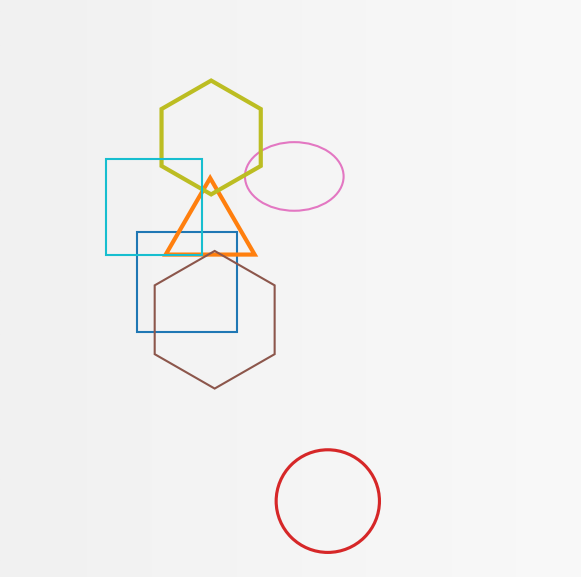[{"shape": "square", "thickness": 1, "radius": 0.43, "center": [0.322, 0.511]}, {"shape": "triangle", "thickness": 2, "radius": 0.44, "center": [0.362, 0.602]}, {"shape": "circle", "thickness": 1.5, "radius": 0.44, "center": [0.564, 0.131]}, {"shape": "hexagon", "thickness": 1, "radius": 0.6, "center": [0.369, 0.445]}, {"shape": "oval", "thickness": 1, "radius": 0.42, "center": [0.506, 0.694]}, {"shape": "hexagon", "thickness": 2, "radius": 0.49, "center": [0.363, 0.761]}, {"shape": "square", "thickness": 1, "radius": 0.41, "center": [0.265, 0.641]}]